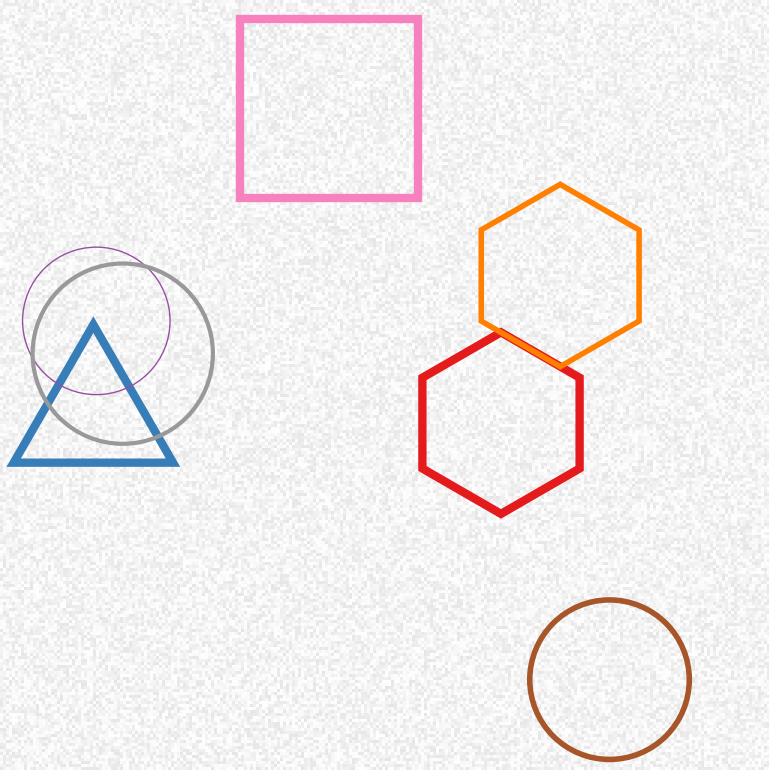[{"shape": "hexagon", "thickness": 3, "radius": 0.59, "center": [0.651, 0.451]}, {"shape": "triangle", "thickness": 3, "radius": 0.6, "center": [0.121, 0.459]}, {"shape": "circle", "thickness": 0.5, "radius": 0.48, "center": [0.125, 0.583]}, {"shape": "hexagon", "thickness": 2, "radius": 0.59, "center": [0.727, 0.642]}, {"shape": "circle", "thickness": 2, "radius": 0.52, "center": [0.792, 0.117]}, {"shape": "square", "thickness": 3, "radius": 0.58, "center": [0.428, 0.859]}, {"shape": "circle", "thickness": 1.5, "radius": 0.59, "center": [0.159, 0.541]}]